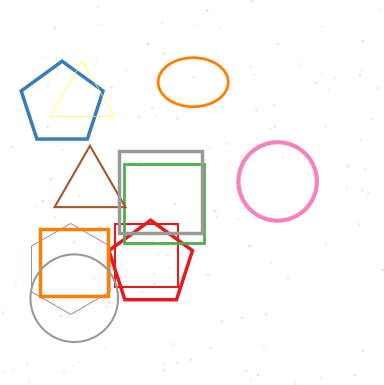[{"shape": "pentagon", "thickness": 2.5, "radius": 0.57, "center": [0.391, 0.314]}, {"shape": "square", "thickness": 1.5, "radius": 0.41, "center": [0.381, 0.336]}, {"shape": "pentagon", "thickness": 2.5, "radius": 0.56, "center": [0.161, 0.729]}, {"shape": "square", "thickness": 2, "radius": 0.52, "center": [0.426, 0.472]}, {"shape": "hexagon", "thickness": 0.5, "radius": 0.59, "center": [0.184, 0.301]}, {"shape": "oval", "thickness": 2, "radius": 0.45, "center": [0.502, 0.786]}, {"shape": "square", "thickness": 2.5, "radius": 0.44, "center": [0.193, 0.318]}, {"shape": "triangle", "thickness": 0.5, "radius": 0.48, "center": [0.214, 0.746]}, {"shape": "triangle", "thickness": 1.5, "radius": 0.53, "center": [0.234, 0.515]}, {"shape": "circle", "thickness": 3, "radius": 0.51, "center": [0.721, 0.529]}, {"shape": "square", "thickness": 2.5, "radius": 0.54, "center": [0.416, 0.501]}, {"shape": "circle", "thickness": 1.5, "radius": 0.57, "center": [0.193, 0.225]}]